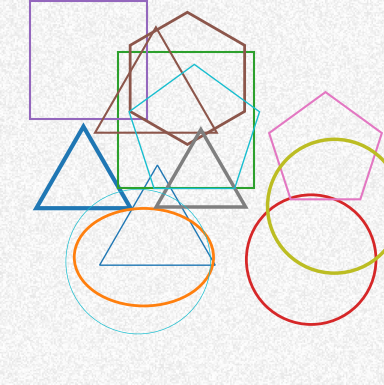[{"shape": "triangle", "thickness": 1, "radius": 0.87, "center": [0.409, 0.398]}, {"shape": "triangle", "thickness": 3, "radius": 0.71, "center": [0.217, 0.53]}, {"shape": "oval", "thickness": 2, "radius": 0.9, "center": [0.374, 0.332]}, {"shape": "square", "thickness": 1.5, "radius": 0.88, "center": [0.483, 0.688]}, {"shape": "circle", "thickness": 2, "radius": 0.84, "center": [0.808, 0.326]}, {"shape": "square", "thickness": 1.5, "radius": 0.76, "center": [0.229, 0.844]}, {"shape": "triangle", "thickness": 1.5, "radius": 0.91, "center": [0.405, 0.747]}, {"shape": "hexagon", "thickness": 2, "radius": 0.86, "center": [0.487, 0.796]}, {"shape": "pentagon", "thickness": 1.5, "radius": 0.77, "center": [0.845, 0.607]}, {"shape": "triangle", "thickness": 2.5, "radius": 0.67, "center": [0.522, 0.529]}, {"shape": "circle", "thickness": 2.5, "radius": 0.87, "center": [0.869, 0.464]}, {"shape": "circle", "thickness": 0.5, "radius": 0.94, "center": [0.359, 0.321]}, {"shape": "pentagon", "thickness": 1, "radius": 0.89, "center": [0.505, 0.655]}]